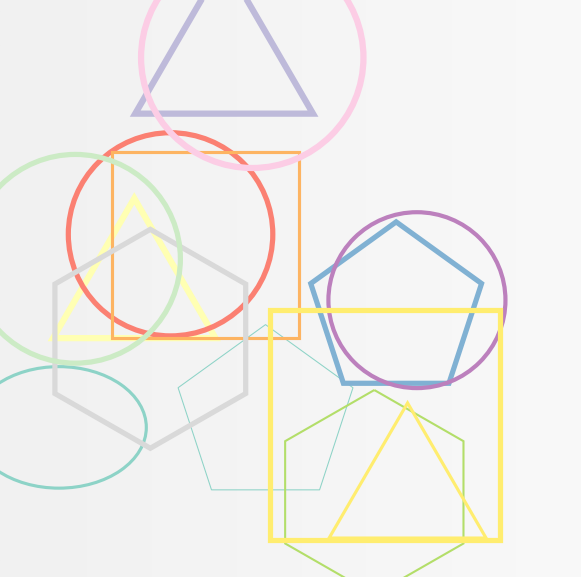[{"shape": "pentagon", "thickness": 0.5, "radius": 0.79, "center": [0.457, 0.279]}, {"shape": "oval", "thickness": 1.5, "radius": 0.75, "center": [0.101, 0.259]}, {"shape": "triangle", "thickness": 3, "radius": 0.81, "center": [0.231, 0.494]}, {"shape": "triangle", "thickness": 3, "radius": 0.88, "center": [0.386, 0.891]}, {"shape": "circle", "thickness": 2.5, "radius": 0.88, "center": [0.293, 0.593]}, {"shape": "pentagon", "thickness": 2.5, "radius": 0.77, "center": [0.682, 0.46]}, {"shape": "square", "thickness": 1.5, "radius": 0.8, "center": [0.353, 0.575]}, {"shape": "hexagon", "thickness": 1, "radius": 0.89, "center": [0.644, 0.147]}, {"shape": "circle", "thickness": 3, "radius": 0.96, "center": [0.434, 0.9]}, {"shape": "hexagon", "thickness": 2.5, "radius": 0.95, "center": [0.259, 0.412]}, {"shape": "circle", "thickness": 2, "radius": 0.76, "center": [0.717, 0.479]}, {"shape": "circle", "thickness": 2.5, "radius": 0.9, "center": [0.13, 0.551]}, {"shape": "square", "thickness": 2.5, "radius": 0.99, "center": [0.662, 0.263]}, {"shape": "triangle", "thickness": 1.5, "radius": 0.78, "center": [0.701, 0.145]}]